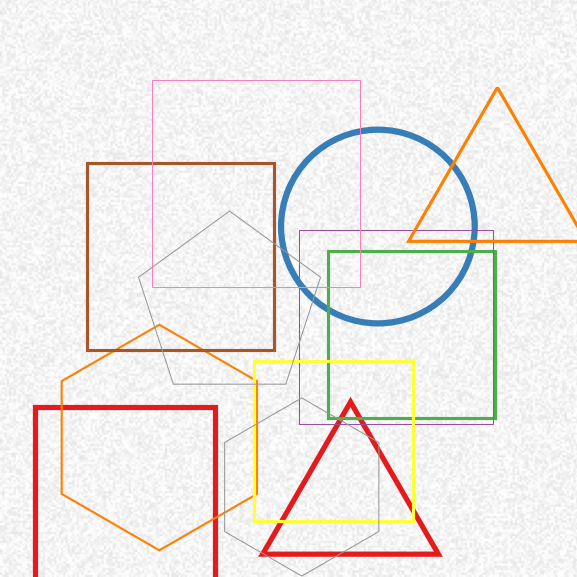[{"shape": "triangle", "thickness": 2.5, "radius": 0.88, "center": [0.607, 0.127]}, {"shape": "square", "thickness": 2.5, "radius": 0.78, "center": [0.216, 0.139]}, {"shape": "circle", "thickness": 3, "radius": 0.84, "center": [0.654, 0.607]}, {"shape": "square", "thickness": 1.5, "radius": 0.72, "center": [0.712, 0.42]}, {"shape": "square", "thickness": 0.5, "radius": 0.84, "center": [0.686, 0.433]}, {"shape": "hexagon", "thickness": 1, "radius": 0.98, "center": [0.276, 0.242]}, {"shape": "triangle", "thickness": 1.5, "radius": 0.89, "center": [0.861, 0.67]}, {"shape": "square", "thickness": 1.5, "radius": 0.69, "center": [0.578, 0.235]}, {"shape": "square", "thickness": 1.5, "radius": 0.81, "center": [0.313, 0.555]}, {"shape": "square", "thickness": 0.5, "radius": 0.9, "center": [0.443, 0.681]}, {"shape": "hexagon", "thickness": 0.5, "radius": 0.77, "center": [0.523, 0.156]}, {"shape": "pentagon", "thickness": 0.5, "radius": 0.83, "center": [0.397, 0.468]}]